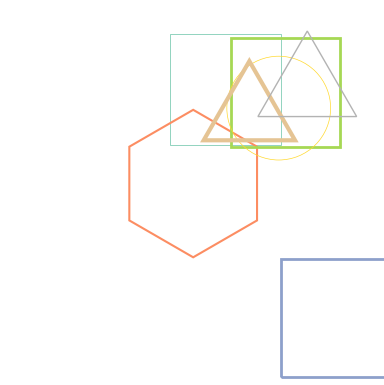[{"shape": "square", "thickness": 0.5, "radius": 0.72, "center": [0.586, 0.768]}, {"shape": "hexagon", "thickness": 1.5, "radius": 0.96, "center": [0.502, 0.523]}, {"shape": "square", "thickness": 2, "radius": 0.77, "center": [0.883, 0.173]}, {"shape": "square", "thickness": 2, "radius": 0.71, "center": [0.743, 0.761]}, {"shape": "circle", "thickness": 0.5, "radius": 0.67, "center": [0.724, 0.719]}, {"shape": "triangle", "thickness": 3, "radius": 0.69, "center": [0.648, 0.704]}, {"shape": "triangle", "thickness": 1, "radius": 0.74, "center": [0.798, 0.771]}]